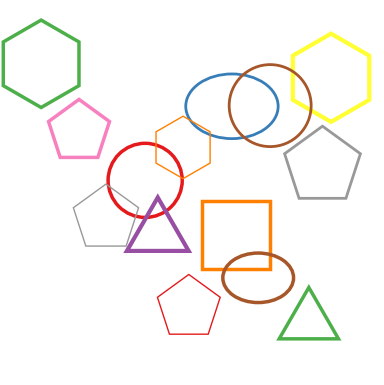[{"shape": "pentagon", "thickness": 1, "radius": 0.43, "center": [0.49, 0.201]}, {"shape": "circle", "thickness": 2.5, "radius": 0.48, "center": [0.377, 0.532]}, {"shape": "oval", "thickness": 2, "radius": 0.6, "center": [0.602, 0.724]}, {"shape": "hexagon", "thickness": 2.5, "radius": 0.57, "center": [0.107, 0.834]}, {"shape": "triangle", "thickness": 2.5, "radius": 0.44, "center": [0.802, 0.164]}, {"shape": "triangle", "thickness": 3, "radius": 0.46, "center": [0.41, 0.395]}, {"shape": "hexagon", "thickness": 1, "radius": 0.41, "center": [0.475, 0.617]}, {"shape": "square", "thickness": 2.5, "radius": 0.44, "center": [0.613, 0.389]}, {"shape": "hexagon", "thickness": 3, "radius": 0.57, "center": [0.86, 0.798]}, {"shape": "oval", "thickness": 2.5, "radius": 0.46, "center": [0.671, 0.278]}, {"shape": "circle", "thickness": 2, "radius": 0.53, "center": [0.702, 0.726]}, {"shape": "pentagon", "thickness": 2.5, "radius": 0.42, "center": [0.205, 0.659]}, {"shape": "pentagon", "thickness": 2, "radius": 0.52, "center": [0.838, 0.569]}, {"shape": "pentagon", "thickness": 1, "radius": 0.45, "center": [0.275, 0.433]}]